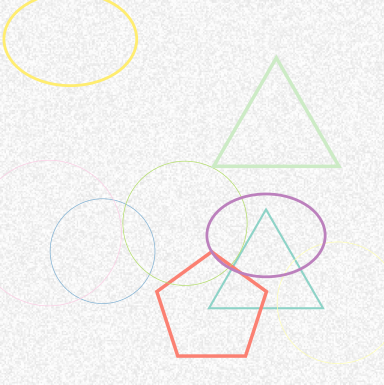[{"shape": "triangle", "thickness": 1.5, "radius": 0.86, "center": [0.691, 0.285]}, {"shape": "circle", "thickness": 0.5, "radius": 0.79, "center": [0.878, 0.214]}, {"shape": "pentagon", "thickness": 2.5, "radius": 0.75, "center": [0.55, 0.196]}, {"shape": "circle", "thickness": 0.5, "radius": 0.68, "center": [0.266, 0.348]}, {"shape": "circle", "thickness": 0.5, "radius": 0.81, "center": [0.481, 0.42]}, {"shape": "circle", "thickness": 0.5, "radius": 0.95, "center": [0.127, 0.395]}, {"shape": "oval", "thickness": 2, "radius": 0.77, "center": [0.691, 0.389]}, {"shape": "triangle", "thickness": 2.5, "radius": 0.94, "center": [0.718, 0.662]}, {"shape": "oval", "thickness": 2, "radius": 0.86, "center": [0.183, 0.898]}]